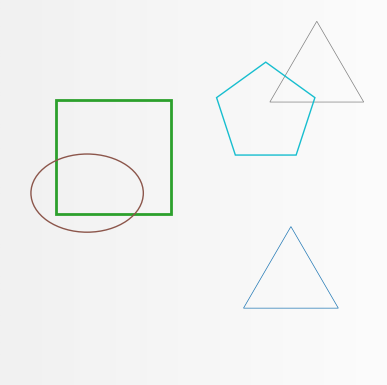[{"shape": "triangle", "thickness": 0.5, "radius": 0.71, "center": [0.751, 0.27]}, {"shape": "square", "thickness": 2, "radius": 0.74, "center": [0.293, 0.593]}, {"shape": "oval", "thickness": 1, "radius": 0.73, "center": [0.225, 0.498]}, {"shape": "triangle", "thickness": 0.5, "radius": 0.7, "center": [0.818, 0.805]}, {"shape": "pentagon", "thickness": 1, "radius": 0.67, "center": [0.686, 0.705]}]